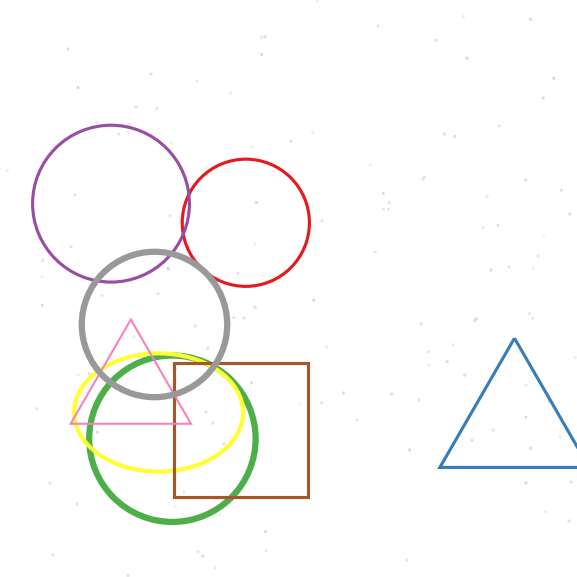[{"shape": "circle", "thickness": 1.5, "radius": 0.55, "center": [0.426, 0.613]}, {"shape": "triangle", "thickness": 1.5, "radius": 0.75, "center": [0.891, 0.264]}, {"shape": "circle", "thickness": 3, "radius": 0.72, "center": [0.299, 0.239]}, {"shape": "circle", "thickness": 1.5, "radius": 0.68, "center": [0.192, 0.646]}, {"shape": "oval", "thickness": 2, "radius": 0.73, "center": [0.275, 0.285]}, {"shape": "square", "thickness": 1.5, "radius": 0.58, "center": [0.417, 0.254]}, {"shape": "triangle", "thickness": 1, "radius": 0.6, "center": [0.227, 0.326]}, {"shape": "circle", "thickness": 3, "radius": 0.63, "center": [0.268, 0.437]}]